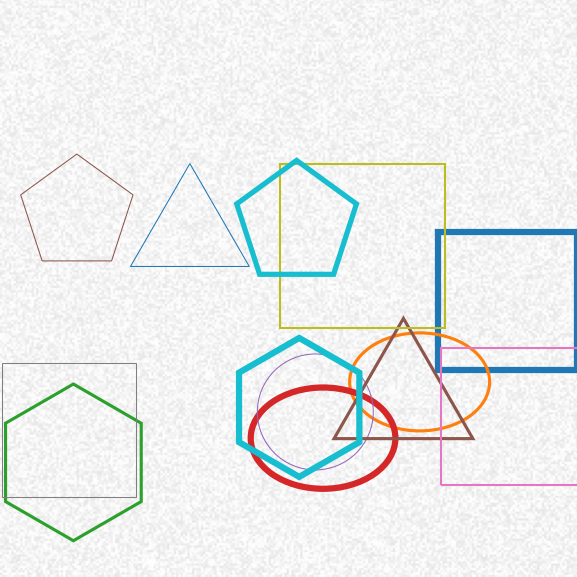[{"shape": "triangle", "thickness": 0.5, "radius": 0.59, "center": [0.329, 0.597]}, {"shape": "square", "thickness": 3, "radius": 0.6, "center": [0.879, 0.478]}, {"shape": "oval", "thickness": 1.5, "radius": 0.61, "center": [0.727, 0.338]}, {"shape": "hexagon", "thickness": 1.5, "radius": 0.68, "center": [0.127, 0.198]}, {"shape": "oval", "thickness": 3, "radius": 0.63, "center": [0.559, 0.24]}, {"shape": "circle", "thickness": 0.5, "radius": 0.5, "center": [0.546, 0.286]}, {"shape": "triangle", "thickness": 1.5, "radius": 0.69, "center": [0.699, 0.309]}, {"shape": "pentagon", "thickness": 0.5, "radius": 0.51, "center": [0.133, 0.63]}, {"shape": "square", "thickness": 1, "radius": 0.59, "center": [0.883, 0.277]}, {"shape": "square", "thickness": 0.5, "radius": 0.58, "center": [0.119, 0.254]}, {"shape": "square", "thickness": 1, "radius": 0.71, "center": [0.628, 0.573]}, {"shape": "hexagon", "thickness": 3, "radius": 0.6, "center": [0.518, 0.294]}, {"shape": "pentagon", "thickness": 2.5, "radius": 0.55, "center": [0.514, 0.612]}]